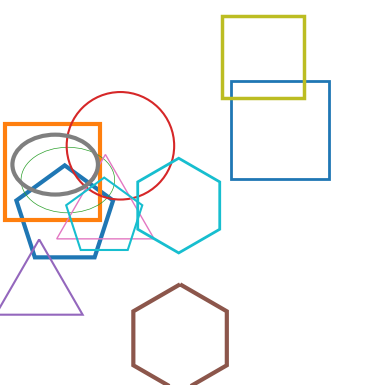[{"shape": "square", "thickness": 2, "radius": 0.64, "center": [0.726, 0.662]}, {"shape": "pentagon", "thickness": 3, "radius": 0.66, "center": [0.168, 0.438]}, {"shape": "square", "thickness": 3, "radius": 0.62, "center": [0.136, 0.553]}, {"shape": "oval", "thickness": 0.5, "radius": 0.61, "center": [0.176, 0.532]}, {"shape": "circle", "thickness": 1.5, "radius": 0.7, "center": [0.313, 0.621]}, {"shape": "triangle", "thickness": 1.5, "radius": 0.65, "center": [0.102, 0.248]}, {"shape": "hexagon", "thickness": 3, "radius": 0.7, "center": [0.468, 0.121]}, {"shape": "triangle", "thickness": 1, "radius": 0.73, "center": [0.274, 0.453]}, {"shape": "oval", "thickness": 3, "radius": 0.56, "center": [0.143, 0.572]}, {"shape": "square", "thickness": 2.5, "radius": 0.53, "center": [0.682, 0.852]}, {"shape": "hexagon", "thickness": 2, "radius": 0.61, "center": [0.464, 0.466]}, {"shape": "pentagon", "thickness": 1.5, "radius": 0.52, "center": [0.271, 0.435]}]